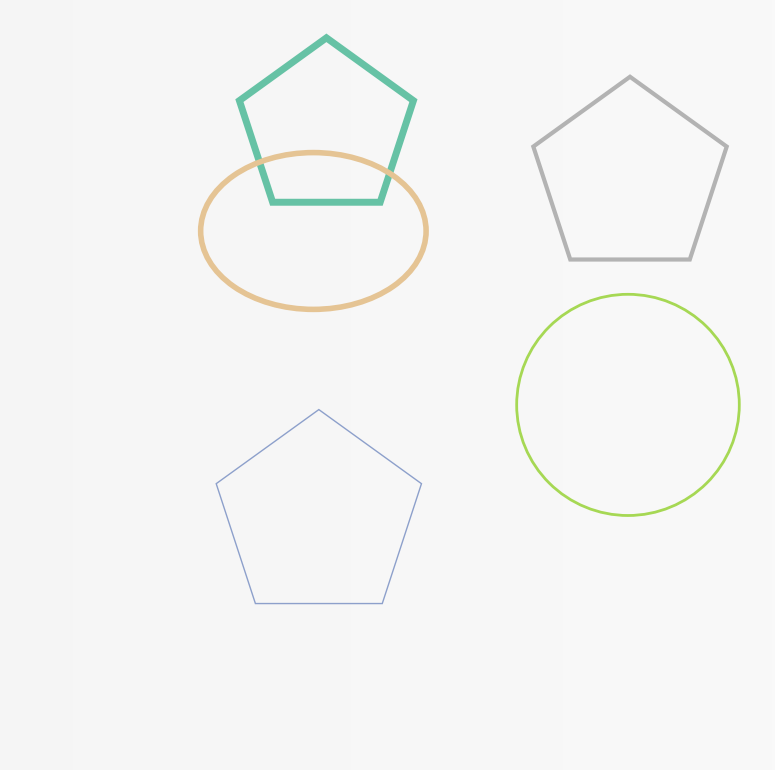[{"shape": "pentagon", "thickness": 2.5, "radius": 0.59, "center": [0.421, 0.833]}, {"shape": "pentagon", "thickness": 0.5, "radius": 0.7, "center": [0.411, 0.329]}, {"shape": "circle", "thickness": 1, "radius": 0.72, "center": [0.81, 0.474]}, {"shape": "oval", "thickness": 2, "radius": 0.73, "center": [0.404, 0.7]}, {"shape": "pentagon", "thickness": 1.5, "radius": 0.66, "center": [0.813, 0.769]}]